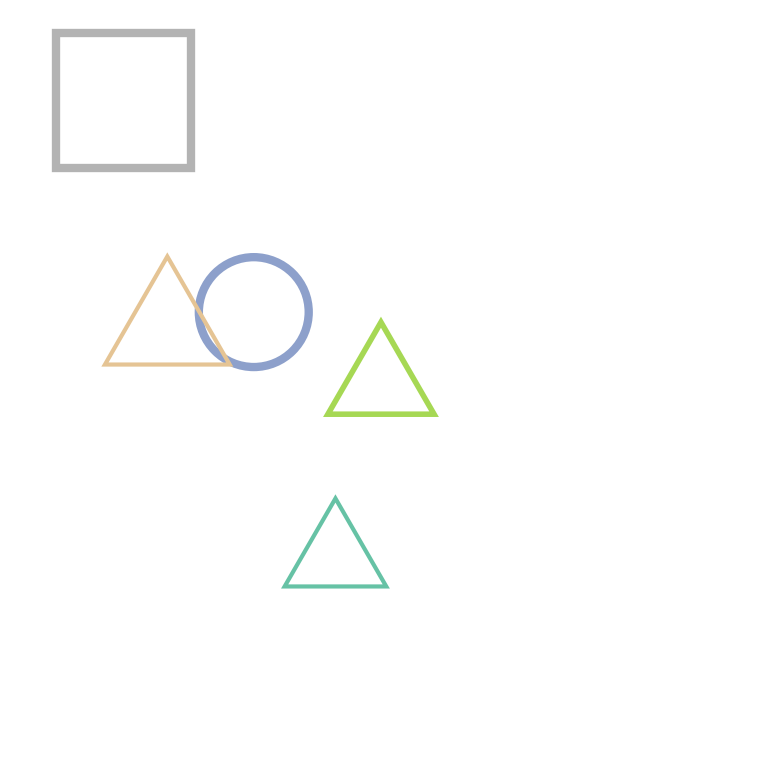[{"shape": "triangle", "thickness": 1.5, "radius": 0.38, "center": [0.436, 0.276]}, {"shape": "circle", "thickness": 3, "radius": 0.36, "center": [0.33, 0.595]}, {"shape": "triangle", "thickness": 2, "radius": 0.4, "center": [0.495, 0.502]}, {"shape": "triangle", "thickness": 1.5, "radius": 0.47, "center": [0.217, 0.573]}, {"shape": "square", "thickness": 3, "radius": 0.44, "center": [0.16, 0.87]}]